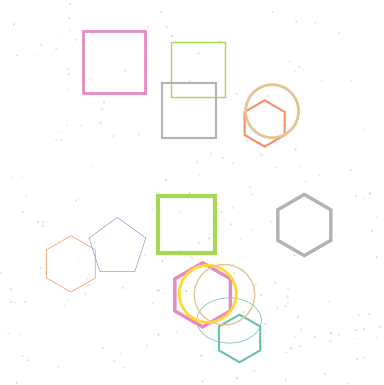[{"shape": "hexagon", "thickness": 1.5, "radius": 0.31, "center": [0.622, 0.121]}, {"shape": "oval", "thickness": 0.5, "radius": 0.42, "center": [0.595, 0.168]}, {"shape": "hexagon", "thickness": 0.5, "radius": 0.37, "center": [0.184, 0.315]}, {"shape": "hexagon", "thickness": 1.5, "radius": 0.3, "center": [0.687, 0.679]}, {"shape": "pentagon", "thickness": 0.5, "radius": 0.39, "center": [0.305, 0.358]}, {"shape": "hexagon", "thickness": 2.5, "radius": 0.42, "center": [0.526, 0.234]}, {"shape": "square", "thickness": 2, "radius": 0.4, "center": [0.297, 0.839]}, {"shape": "square", "thickness": 3, "radius": 0.37, "center": [0.485, 0.417]}, {"shape": "square", "thickness": 1, "radius": 0.35, "center": [0.515, 0.819]}, {"shape": "circle", "thickness": 2, "radius": 0.37, "center": [0.54, 0.237]}, {"shape": "circle", "thickness": 2, "radius": 0.34, "center": [0.707, 0.711]}, {"shape": "circle", "thickness": 1, "radius": 0.39, "center": [0.583, 0.235]}, {"shape": "square", "thickness": 1.5, "radius": 0.36, "center": [0.491, 0.712]}, {"shape": "hexagon", "thickness": 2.5, "radius": 0.4, "center": [0.79, 0.415]}]